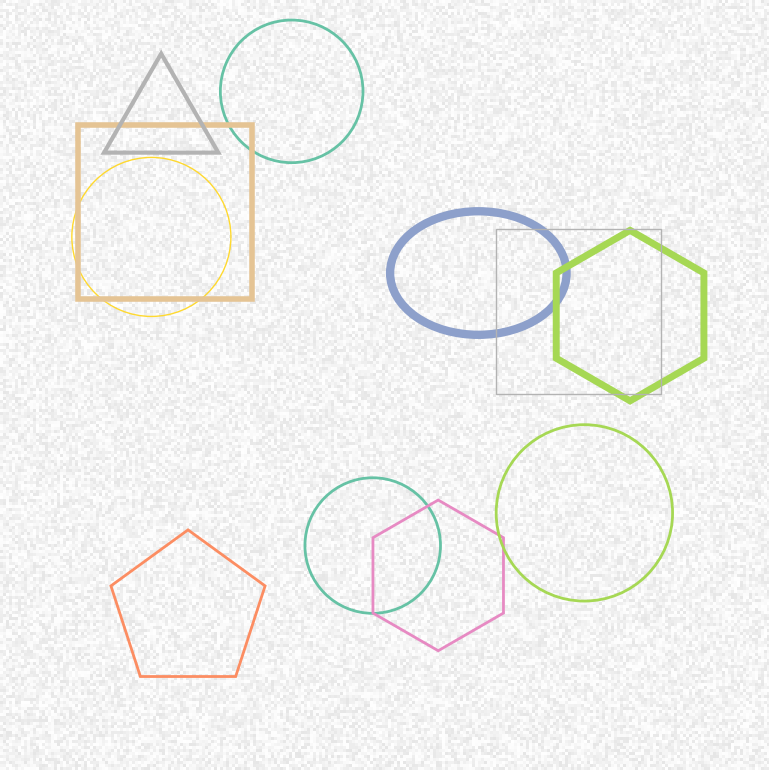[{"shape": "circle", "thickness": 1, "radius": 0.44, "center": [0.484, 0.292]}, {"shape": "circle", "thickness": 1, "radius": 0.46, "center": [0.379, 0.881]}, {"shape": "pentagon", "thickness": 1, "radius": 0.53, "center": [0.244, 0.207]}, {"shape": "oval", "thickness": 3, "radius": 0.57, "center": [0.621, 0.645]}, {"shape": "hexagon", "thickness": 1, "radius": 0.49, "center": [0.569, 0.253]}, {"shape": "circle", "thickness": 1, "radius": 0.57, "center": [0.759, 0.334]}, {"shape": "hexagon", "thickness": 2.5, "radius": 0.55, "center": [0.818, 0.59]}, {"shape": "circle", "thickness": 0.5, "radius": 0.52, "center": [0.197, 0.692]}, {"shape": "square", "thickness": 2, "radius": 0.56, "center": [0.214, 0.725]}, {"shape": "square", "thickness": 0.5, "radius": 0.54, "center": [0.751, 0.595]}, {"shape": "triangle", "thickness": 1.5, "radius": 0.43, "center": [0.209, 0.845]}]